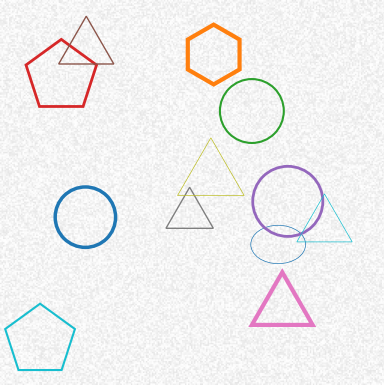[{"shape": "circle", "thickness": 2.5, "radius": 0.39, "center": [0.222, 0.436]}, {"shape": "oval", "thickness": 0.5, "radius": 0.36, "center": [0.723, 0.365]}, {"shape": "hexagon", "thickness": 3, "radius": 0.39, "center": [0.555, 0.858]}, {"shape": "circle", "thickness": 1.5, "radius": 0.41, "center": [0.654, 0.712]}, {"shape": "pentagon", "thickness": 2, "radius": 0.48, "center": [0.159, 0.801]}, {"shape": "circle", "thickness": 2, "radius": 0.46, "center": [0.747, 0.477]}, {"shape": "triangle", "thickness": 1, "radius": 0.41, "center": [0.224, 0.875]}, {"shape": "triangle", "thickness": 3, "radius": 0.46, "center": [0.733, 0.202]}, {"shape": "triangle", "thickness": 1, "radius": 0.36, "center": [0.493, 0.443]}, {"shape": "triangle", "thickness": 0.5, "radius": 0.5, "center": [0.548, 0.542]}, {"shape": "pentagon", "thickness": 1.5, "radius": 0.48, "center": [0.104, 0.116]}, {"shape": "triangle", "thickness": 0.5, "radius": 0.42, "center": [0.843, 0.413]}]